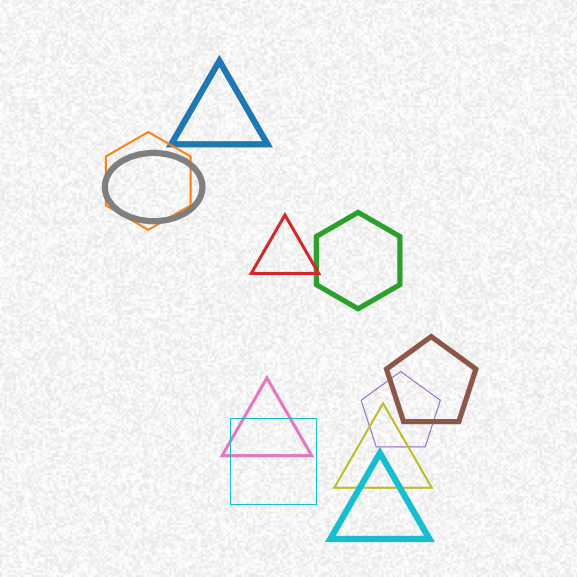[{"shape": "triangle", "thickness": 3, "radius": 0.48, "center": [0.38, 0.797]}, {"shape": "hexagon", "thickness": 1, "radius": 0.42, "center": [0.257, 0.686]}, {"shape": "hexagon", "thickness": 2.5, "radius": 0.42, "center": [0.62, 0.548]}, {"shape": "triangle", "thickness": 1.5, "radius": 0.34, "center": [0.493, 0.559]}, {"shape": "pentagon", "thickness": 0.5, "radius": 0.36, "center": [0.694, 0.284]}, {"shape": "pentagon", "thickness": 2.5, "radius": 0.41, "center": [0.747, 0.335]}, {"shape": "triangle", "thickness": 1.5, "radius": 0.45, "center": [0.462, 0.255]}, {"shape": "oval", "thickness": 3, "radius": 0.42, "center": [0.266, 0.675]}, {"shape": "triangle", "thickness": 1, "radius": 0.49, "center": [0.663, 0.203]}, {"shape": "triangle", "thickness": 3, "radius": 0.5, "center": [0.658, 0.115]}, {"shape": "square", "thickness": 0.5, "radius": 0.37, "center": [0.472, 0.201]}]